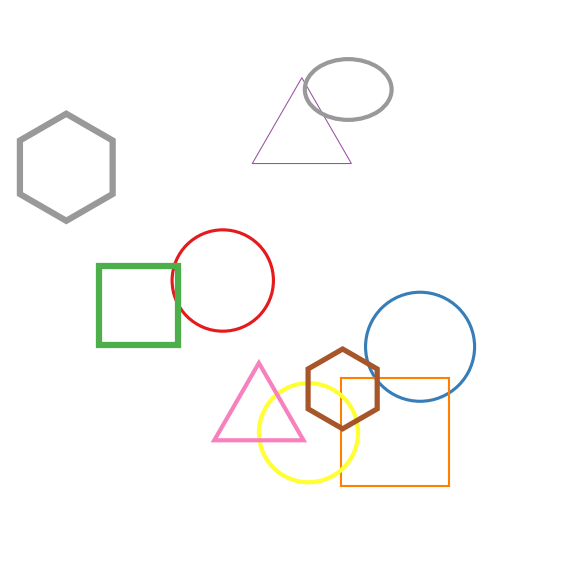[{"shape": "circle", "thickness": 1.5, "radius": 0.44, "center": [0.386, 0.513]}, {"shape": "circle", "thickness": 1.5, "radius": 0.47, "center": [0.727, 0.399]}, {"shape": "square", "thickness": 3, "radius": 0.34, "center": [0.239, 0.47]}, {"shape": "triangle", "thickness": 0.5, "radius": 0.5, "center": [0.523, 0.765]}, {"shape": "square", "thickness": 1, "radius": 0.47, "center": [0.684, 0.251]}, {"shape": "circle", "thickness": 2, "radius": 0.43, "center": [0.534, 0.25]}, {"shape": "hexagon", "thickness": 2.5, "radius": 0.35, "center": [0.593, 0.326]}, {"shape": "triangle", "thickness": 2, "radius": 0.45, "center": [0.448, 0.281]}, {"shape": "oval", "thickness": 2, "radius": 0.38, "center": [0.603, 0.844]}, {"shape": "hexagon", "thickness": 3, "radius": 0.46, "center": [0.115, 0.709]}]